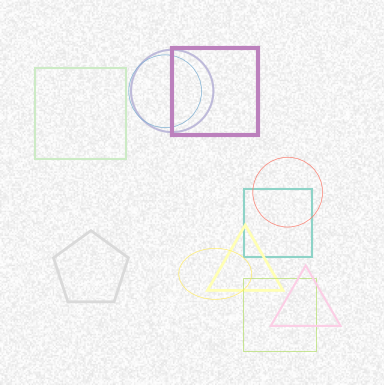[{"shape": "square", "thickness": 1.5, "radius": 0.45, "center": [0.722, 0.421]}, {"shape": "triangle", "thickness": 2, "radius": 0.57, "center": [0.637, 0.302]}, {"shape": "circle", "thickness": 1.5, "radius": 0.53, "center": [0.447, 0.764]}, {"shape": "circle", "thickness": 0.5, "radius": 0.45, "center": [0.747, 0.501]}, {"shape": "circle", "thickness": 0.5, "radius": 0.47, "center": [0.429, 0.763]}, {"shape": "square", "thickness": 0.5, "radius": 0.47, "center": [0.727, 0.182]}, {"shape": "triangle", "thickness": 1.5, "radius": 0.52, "center": [0.794, 0.206]}, {"shape": "pentagon", "thickness": 2, "radius": 0.51, "center": [0.236, 0.299]}, {"shape": "square", "thickness": 3, "radius": 0.56, "center": [0.559, 0.762]}, {"shape": "square", "thickness": 1.5, "radius": 0.59, "center": [0.209, 0.705]}, {"shape": "oval", "thickness": 0.5, "radius": 0.47, "center": [0.559, 0.289]}]